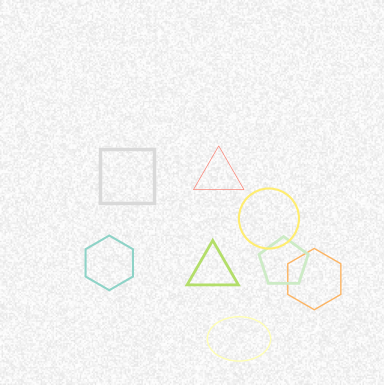[{"shape": "hexagon", "thickness": 1.5, "radius": 0.36, "center": [0.284, 0.317]}, {"shape": "oval", "thickness": 1, "radius": 0.41, "center": [0.621, 0.12]}, {"shape": "triangle", "thickness": 0.5, "radius": 0.38, "center": [0.568, 0.545]}, {"shape": "hexagon", "thickness": 1, "radius": 0.4, "center": [0.816, 0.275]}, {"shape": "triangle", "thickness": 2, "radius": 0.38, "center": [0.553, 0.299]}, {"shape": "square", "thickness": 2.5, "radius": 0.35, "center": [0.33, 0.542]}, {"shape": "pentagon", "thickness": 2, "radius": 0.34, "center": [0.737, 0.318]}, {"shape": "circle", "thickness": 1.5, "radius": 0.39, "center": [0.699, 0.432]}]